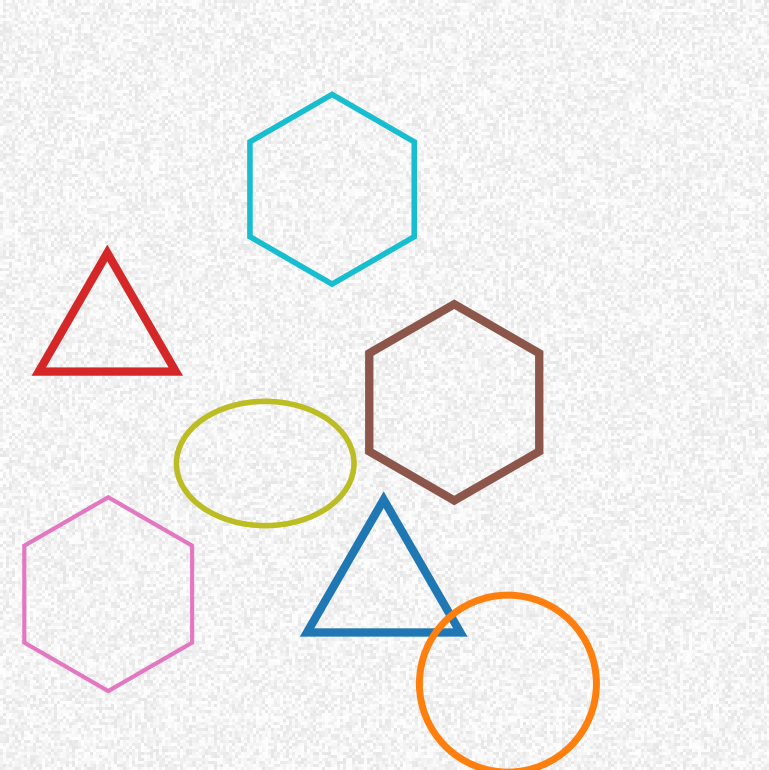[{"shape": "triangle", "thickness": 3, "radius": 0.57, "center": [0.498, 0.236]}, {"shape": "circle", "thickness": 2.5, "radius": 0.57, "center": [0.66, 0.112]}, {"shape": "triangle", "thickness": 3, "radius": 0.51, "center": [0.139, 0.569]}, {"shape": "hexagon", "thickness": 3, "radius": 0.64, "center": [0.59, 0.477]}, {"shape": "hexagon", "thickness": 1.5, "radius": 0.63, "center": [0.141, 0.228]}, {"shape": "oval", "thickness": 2, "radius": 0.58, "center": [0.344, 0.398]}, {"shape": "hexagon", "thickness": 2, "radius": 0.62, "center": [0.431, 0.754]}]